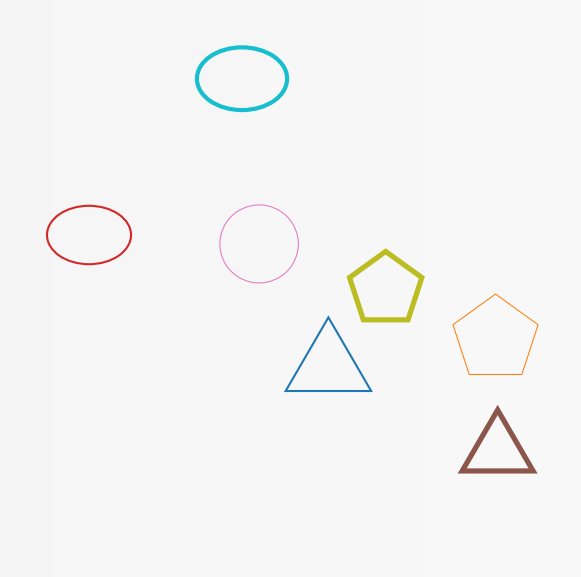[{"shape": "triangle", "thickness": 1, "radius": 0.42, "center": [0.565, 0.365]}, {"shape": "pentagon", "thickness": 0.5, "radius": 0.39, "center": [0.853, 0.413]}, {"shape": "oval", "thickness": 1, "radius": 0.36, "center": [0.153, 0.592]}, {"shape": "triangle", "thickness": 2.5, "radius": 0.35, "center": [0.856, 0.219]}, {"shape": "circle", "thickness": 0.5, "radius": 0.34, "center": [0.446, 0.577]}, {"shape": "pentagon", "thickness": 2.5, "radius": 0.33, "center": [0.664, 0.498]}, {"shape": "oval", "thickness": 2, "radius": 0.39, "center": [0.416, 0.863]}]